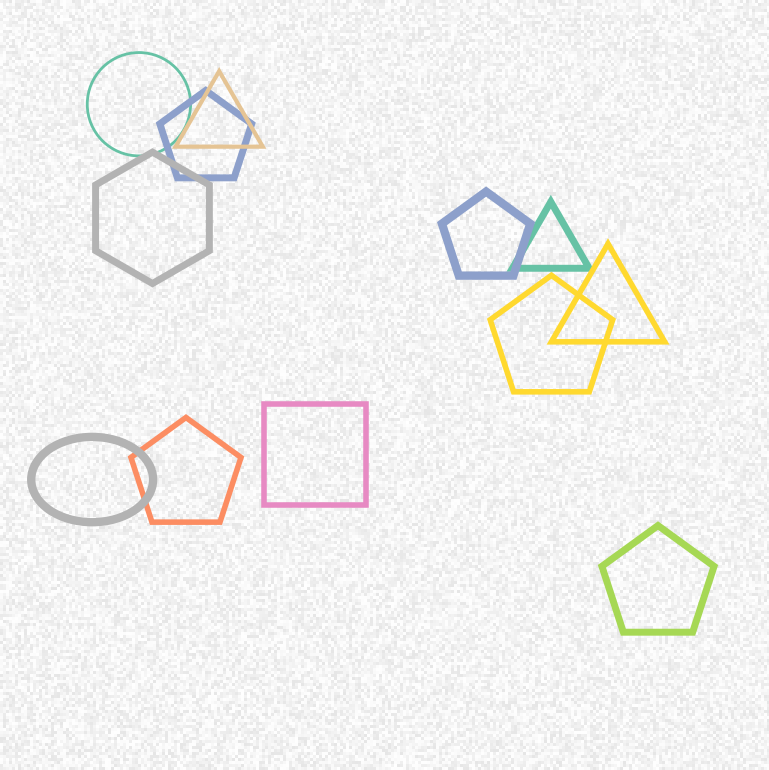[{"shape": "circle", "thickness": 1, "radius": 0.34, "center": [0.18, 0.865]}, {"shape": "triangle", "thickness": 2.5, "radius": 0.29, "center": [0.715, 0.68]}, {"shape": "pentagon", "thickness": 2, "radius": 0.38, "center": [0.242, 0.383]}, {"shape": "pentagon", "thickness": 2.5, "radius": 0.31, "center": [0.267, 0.82]}, {"shape": "pentagon", "thickness": 3, "radius": 0.3, "center": [0.631, 0.691]}, {"shape": "square", "thickness": 2, "radius": 0.33, "center": [0.409, 0.41]}, {"shape": "pentagon", "thickness": 2.5, "radius": 0.38, "center": [0.855, 0.241]}, {"shape": "triangle", "thickness": 2, "radius": 0.42, "center": [0.79, 0.599]}, {"shape": "pentagon", "thickness": 2, "radius": 0.42, "center": [0.716, 0.559]}, {"shape": "triangle", "thickness": 1.5, "radius": 0.33, "center": [0.285, 0.842]}, {"shape": "hexagon", "thickness": 2.5, "radius": 0.43, "center": [0.198, 0.717]}, {"shape": "oval", "thickness": 3, "radius": 0.4, "center": [0.12, 0.377]}]